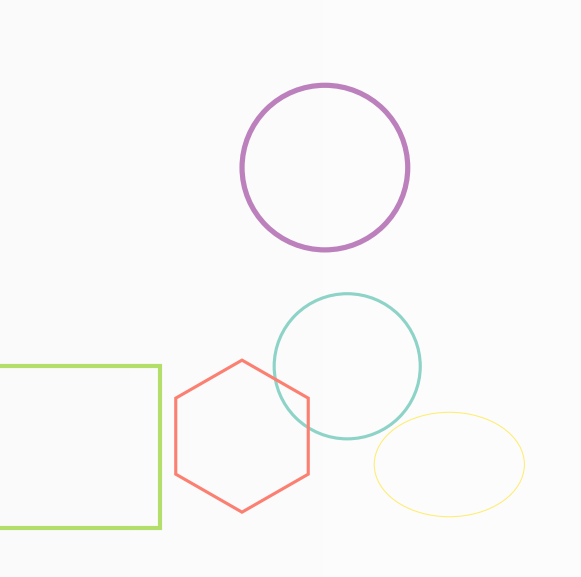[{"shape": "circle", "thickness": 1.5, "radius": 0.63, "center": [0.597, 0.365]}, {"shape": "hexagon", "thickness": 1.5, "radius": 0.66, "center": [0.416, 0.244]}, {"shape": "square", "thickness": 2, "radius": 0.7, "center": [0.134, 0.225]}, {"shape": "circle", "thickness": 2.5, "radius": 0.71, "center": [0.559, 0.709]}, {"shape": "oval", "thickness": 0.5, "radius": 0.65, "center": [0.773, 0.195]}]